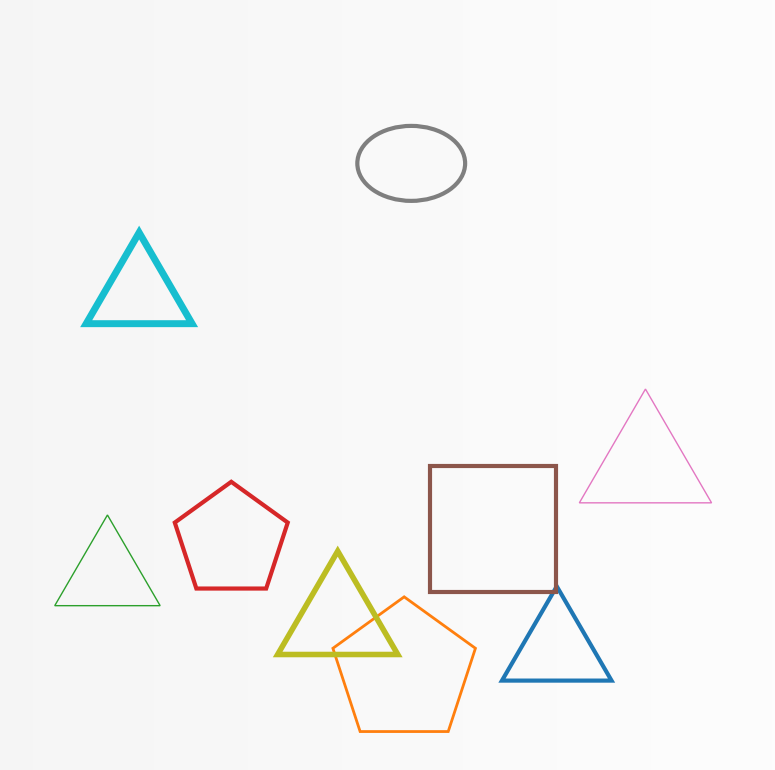[{"shape": "triangle", "thickness": 1.5, "radius": 0.41, "center": [0.718, 0.157]}, {"shape": "pentagon", "thickness": 1, "radius": 0.48, "center": [0.522, 0.128]}, {"shape": "triangle", "thickness": 0.5, "radius": 0.39, "center": [0.139, 0.253]}, {"shape": "pentagon", "thickness": 1.5, "radius": 0.38, "center": [0.298, 0.298]}, {"shape": "square", "thickness": 1.5, "radius": 0.41, "center": [0.636, 0.313]}, {"shape": "triangle", "thickness": 0.5, "radius": 0.49, "center": [0.833, 0.396]}, {"shape": "oval", "thickness": 1.5, "radius": 0.35, "center": [0.531, 0.788]}, {"shape": "triangle", "thickness": 2, "radius": 0.45, "center": [0.436, 0.195]}, {"shape": "triangle", "thickness": 2.5, "radius": 0.39, "center": [0.18, 0.619]}]